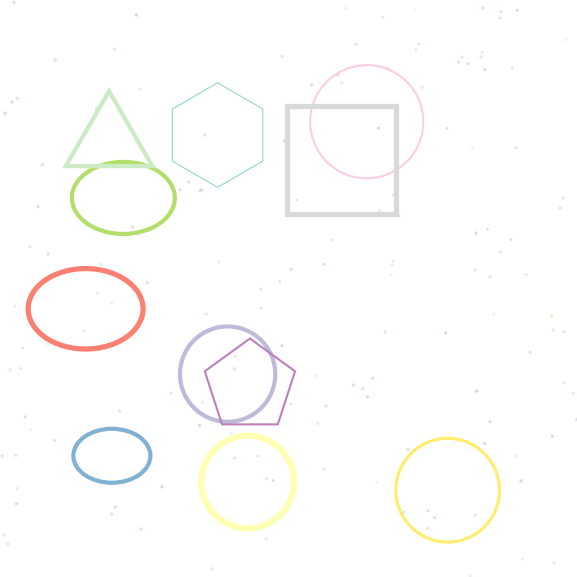[{"shape": "hexagon", "thickness": 0.5, "radius": 0.45, "center": [0.377, 0.765]}, {"shape": "circle", "thickness": 3, "radius": 0.4, "center": [0.429, 0.165]}, {"shape": "circle", "thickness": 2, "radius": 0.41, "center": [0.394, 0.351]}, {"shape": "oval", "thickness": 2.5, "radius": 0.5, "center": [0.148, 0.464]}, {"shape": "oval", "thickness": 2, "radius": 0.33, "center": [0.194, 0.21]}, {"shape": "oval", "thickness": 2, "radius": 0.45, "center": [0.214, 0.656]}, {"shape": "circle", "thickness": 1, "radius": 0.49, "center": [0.635, 0.788]}, {"shape": "square", "thickness": 2.5, "radius": 0.47, "center": [0.591, 0.722]}, {"shape": "pentagon", "thickness": 1, "radius": 0.41, "center": [0.433, 0.331]}, {"shape": "triangle", "thickness": 2, "radius": 0.43, "center": [0.189, 0.755]}, {"shape": "circle", "thickness": 1.5, "radius": 0.45, "center": [0.775, 0.15]}]